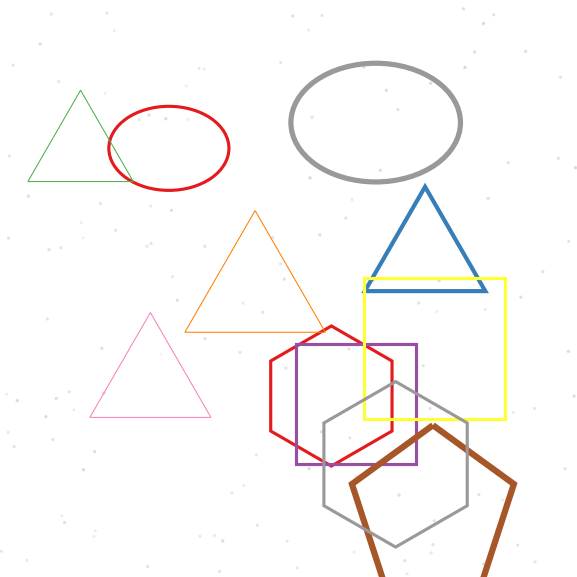[{"shape": "hexagon", "thickness": 1.5, "radius": 0.61, "center": [0.574, 0.313]}, {"shape": "oval", "thickness": 1.5, "radius": 0.52, "center": [0.292, 0.742]}, {"shape": "triangle", "thickness": 2, "radius": 0.6, "center": [0.736, 0.555]}, {"shape": "triangle", "thickness": 0.5, "radius": 0.53, "center": [0.14, 0.737]}, {"shape": "square", "thickness": 1.5, "radius": 0.52, "center": [0.617, 0.3]}, {"shape": "triangle", "thickness": 0.5, "radius": 0.7, "center": [0.442, 0.494]}, {"shape": "square", "thickness": 1.5, "radius": 0.61, "center": [0.753, 0.396]}, {"shape": "pentagon", "thickness": 3, "radius": 0.74, "center": [0.75, 0.115]}, {"shape": "triangle", "thickness": 0.5, "radius": 0.61, "center": [0.26, 0.337]}, {"shape": "oval", "thickness": 2.5, "radius": 0.73, "center": [0.651, 0.787]}, {"shape": "hexagon", "thickness": 1.5, "radius": 0.72, "center": [0.685, 0.195]}]